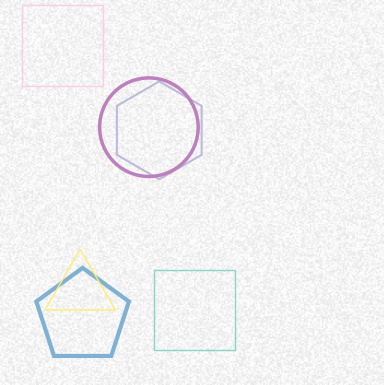[{"shape": "square", "thickness": 1, "radius": 0.52, "center": [0.504, 0.195]}, {"shape": "hexagon", "thickness": 1.5, "radius": 0.64, "center": [0.414, 0.661]}, {"shape": "pentagon", "thickness": 3, "radius": 0.63, "center": [0.215, 0.178]}, {"shape": "square", "thickness": 1, "radius": 0.53, "center": [0.162, 0.881]}, {"shape": "circle", "thickness": 2.5, "radius": 0.64, "center": [0.387, 0.67]}, {"shape": "triangle", "thickness": 1, "radius": 0.53, "center": [0.208, 0.248]}]